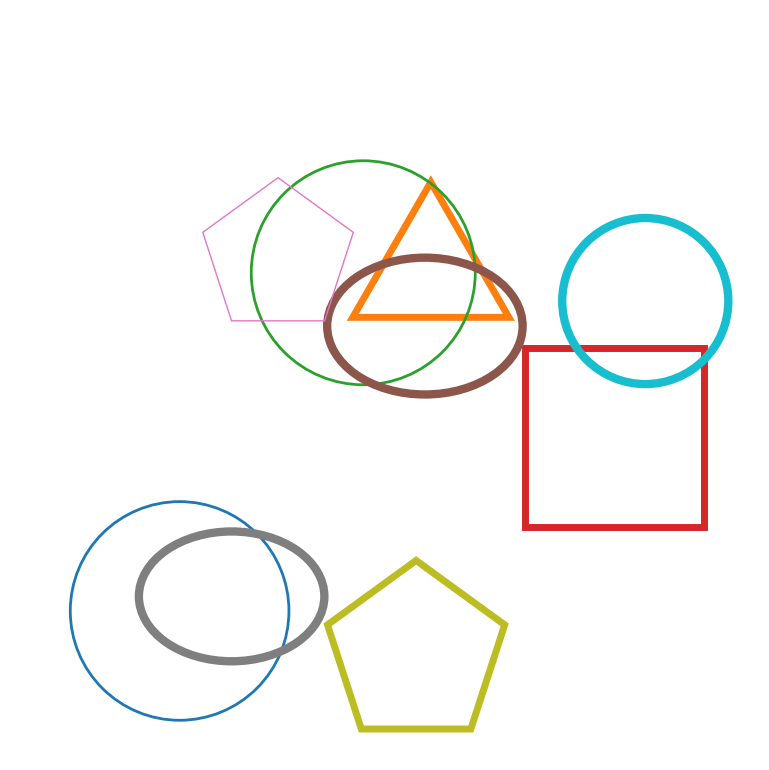[{"shape": "circle", "thickness": 1, "radius": 0.71, "center": [0.233, 0.207]}, {"shape": "triangle", "thickness": 2.5, "radius": 0.59, "center": [0.56, 0.646]}, {"shape": "circle", "thickness": 1, "radius": 0.73, "center": [0.472, 0.646]}, {"shape": "square", "thickness": 2.5, "radius": 0.58, "center": [0.798, 0.431]}, {"shape": "oval", "thickness": 3, "radius": 0.63, "center": [0.552, 0.577]}, {"shape": "pentagon", "thickness": 0.5, "radius": 0.51, "center": [0.361, 0.666]}, {"shape": "oval", "thickness": 3, "radius": 0.6, "center": [0.301, 0.225]}, {"shape": "pentagon", "thickness": 2.5, "radius": 0.6, "center": [0.54, 0.151]}, {"shape": "circle", "thickness": 3, "radius": 0.54, "center": [0.838, 0.609]}]